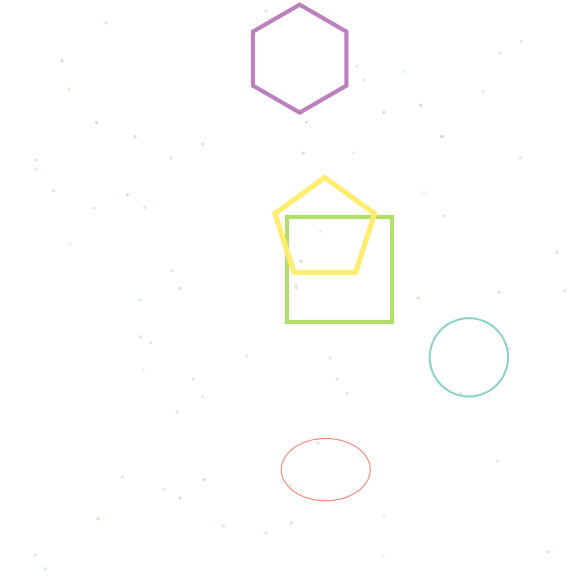[{"shape": "circle", "thickness": 1, "radius": 0.34, "center": [0.812, 0.38]}, {"shape": "oval", "thickness": 0.5, "radius": 0.39, "center": [0.564, 0.186]}, {"shape": "square", "thickness": 2, "radius": 0.45, "center": [0.588, 0.533]}, {"shape": "hexagon", "thickness": 2, "radius": 0.47, "center": [0.519, 0.898]}, {"shape": "pentagon", "thickness": 2.5, "radius": 0.45, "center": [0.562, 0.601]}]